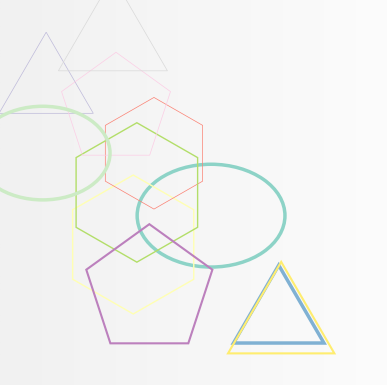[{"shape": "oval", "thickness": 2.5, "radius": 0.95, "center": [0.545, 0.44]}, {"shape": "hexagon", "thickness": 1, "radius": 0.9, "center": [0.344, 0.365]}, {"shape": "triangle", "thickness": 0.5, "radius": 0.7, "center": [0.119, 0.776]}, {"shape": "hexagon", "thickness": 0.5, "radius": 0.72, "center": [0.397, 0.602]}, {"shape": "triangle", "thickness": 2.5, "radius": 0.67, "center": [0.719, 0.176]}, {"shape": "hexagon", "thickness": 1, "radius": 0.91, "center": [0.353, 0.5]}, {"shape": "pentagon", "thickness": 0.5, "radius": 0.74, "center": [0.299, 0.716]}, {"shape": "triangle", "thickness": 0.5, "radius": 0.81, "center": [0.291, 0.897]}, {"shape": "pentagon", "thickness": 1.5, "radius": 0.86, "center": [0.385, 0.247]}, {"shape": "oval", "thickness": 2.5, "radius": 0.87, "center": [0.11, 0.602]}, {"shape": "triangle", "thickness": 1.5, "radius": 0.79, "center": [0.726, 0.161]}]